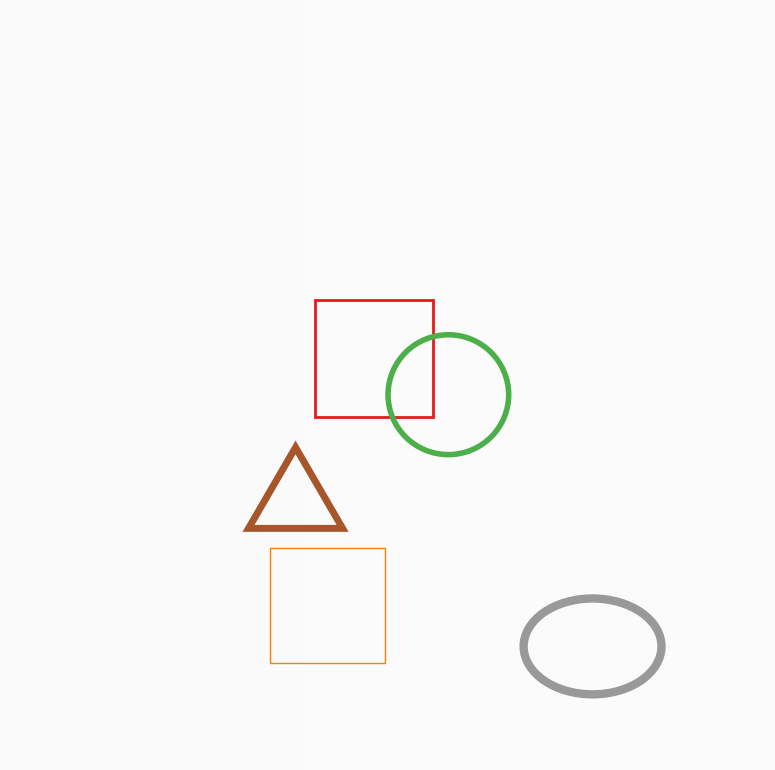[{"shape": "square", "thickness": 1, "radius": 0.38, "center": [0.482, 0.535]}, {"shape": "circle", "thickness": 2, "radius": 0.39, "center": [0.579, 0.487]}, {"shape": "square", "thickness": 0.5, "radius": 0.37, "center": [0.423, 0.214]}, {"shape": "triangle", "thickness": 2.5, "radius": 0.35, "center": [0.381, 0.349]}, {"shape": "oval", "thickness": 3, "radius": 0.44, "center": [0.765, 0.161]}]